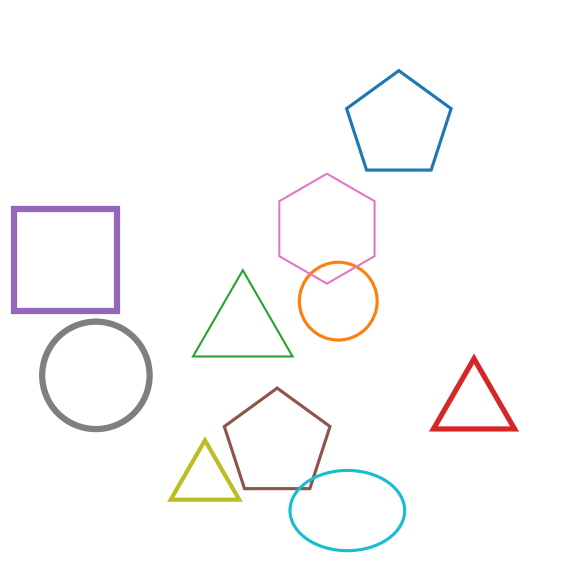[{"shape": "pentagon", "thickness": 1.5, "radius": 0.48, "center": [0.691, 0.782]}, {"shape": "circle", "thickness": 1.5, "radius": 0.34, "center": [0.586, 0.478]}, {"shape": "triangle", "thickness": 1, "radius": 0.5, "center": [0.42, 0.432]}, {"shape": "triangle", "thickness": 2.5, "radius": 0.41, "center": [0.821, 0.297]}, {"shape": "square", "thickness": 3, "radius": 0.44, "center": [0.113, 0.549]}, {"shape": "pentagon", "thickness": 1.5, "radius": 0.48, "center": [0.48, 0.231]}, {"shape": "hexagon", "thickness": 1, "radius": 0.48, "center": [0.566, 0.603]}, {"shape": "circle", "thickness": 3, "radius": 0.47, "center": [0.166, 0.349]}, {"shape": "triangle", "thickness": 2, "radius": 0.34, "center": [0.355, 0.168]}, {"shape": "oval", "thickness": 1.5, "radius": 0.5, "center": [0.601, 0.115]}]